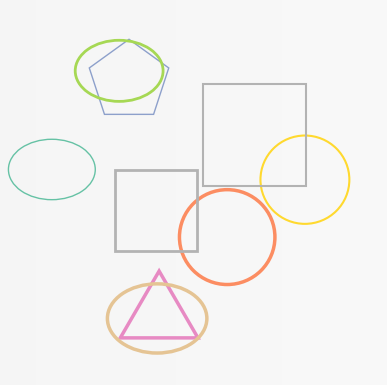[{"shape": "oval", "thickness": 1, "radius": 0.56, "center": [0.134, 0.56]}, {"shape": "circle", "thickness": 2.5, "radius": 0.62, "center": [0.586, 0.384]}, {"shape": "pentagon", "thickness": 1, "radius": 0.54, "center": [0.333, 0.79]}, {"shape": "triangle", "thickness": 2.5, "radius": 0.58, "center": [0.411, 0.18]}, {"shape": "oval", "thickness": 2, "radius": 0.57, "center": [0.307, 0.816]}, {"shape": "circle", "thickness": 1.5, "radius": 0.57, "center": [0.787, 0.533]}, {"shape": "oval", "thickness": 2.5, "radius": 0.64, "center": [0.406, 0.173]}, {"shape": "square", "thickness": 2, "radius": 0.53, "center": [0.403, 0.453]}, {"shape": "square", "thickness": 1.5, "radius": 0.67, "center": [0.656, 0.649]}]